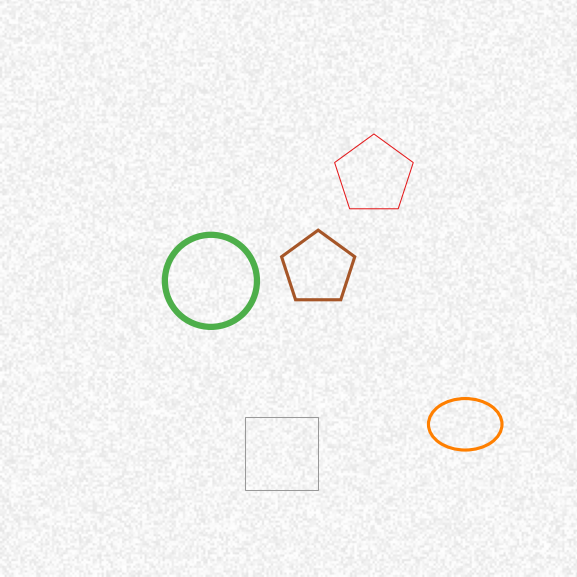[{"shape": "pentagon", "thickness": 0.5, "radius": 0.36, "center": [0.647, 0.696]}, {"shape": "circle", "thickness": 3, "radius": 0.4, "center": [0.365, 0.513]}, {"shape": "oval", "thickness": 1.5, "radius": 0.32, "center": [0.806, 0.264]}, {"shape": "pentagon", "thickness": 1.5, "radius": 0.33, "center": [0.551, 0.534]}, {"shape": "square", "thickness": 0.5, "radius": 0.32, "center": [0.487, 0.214]}]